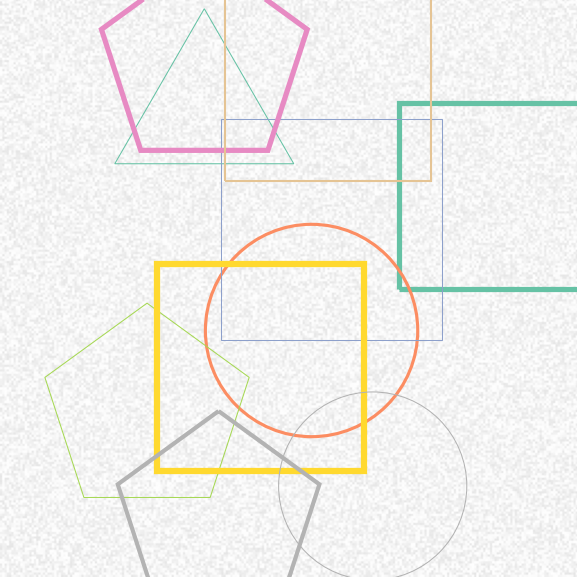[{"shape": "square", "thickness": 2.5, "radius": 0.81, "center": [0.852, 0.659]}, {"shape": "triangle", "thickness": 0.5, "radius": 0.89, "center": [0.354, 0.805]}, {"shape": "circle", "thickness": 1.5, "radius": 0.92, "center": [0.539, 0.427]}, {"shape": "square", "thickness": 0.5, "radius": 0.96, "center": [0.574, 0.601]}, {"shape": "pentagon", "thickness": 2.5, "radius": 0.94, "center": [0.354, 0.89]}, {"shape": "pentagon", "thickness": 0.5, "radius": 0.93, "center": [0.255, 0.288]}, {"shape": "square", "thickness": 3, "radius": 0.9, "center": [0.451, 0.362]}, {"shape": "square", "thickness": 1, "radius": 0.89, "center": [0.567, 0.864]}, {"shape": "circle", "thickness": 0.5, "radius": 0.81, "center": [0.645, 0.158]}, {"shape": "pentagon", "thickness": 2, "radius": 0.92, "center": [0.379, 0.104]}]